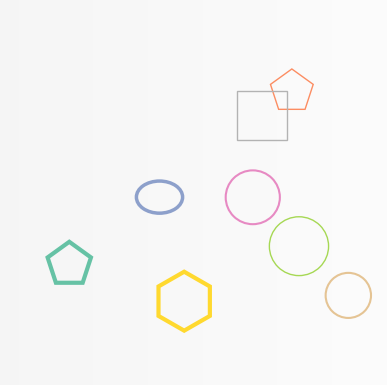[{"shape": "pentagon", "thickness": 3, "radius": 0.29, "center": [0.179, 0.313]}, {"shape": "pentagon", "thickness": 1, "radius": 0.29, "center": [0.753, 0.763]}, {"shape": "oval", "thickness": 2.5, "radius": 0.3, "center": [0.412, 0.488]}, {"shape": "circle", "thickness": 1.5, "radius": 0.35, "center": [0.652, 0.488]}, {"shape": "circle", "thickness": 1, "radius": 0.38, "center": [0.772, 0.361]}, {"shape": "hexagon", "thickness": 3, "radius": 0.38, "center": [0.475, 0.218]}, {"shape": "circle", "thickness": 1.5, "radius": 0.29, "center": [0.899, 0.233]}, {"shape": "square", "thickness": 1, "radius": 0.32, "center": [0.675, 0.7]}]